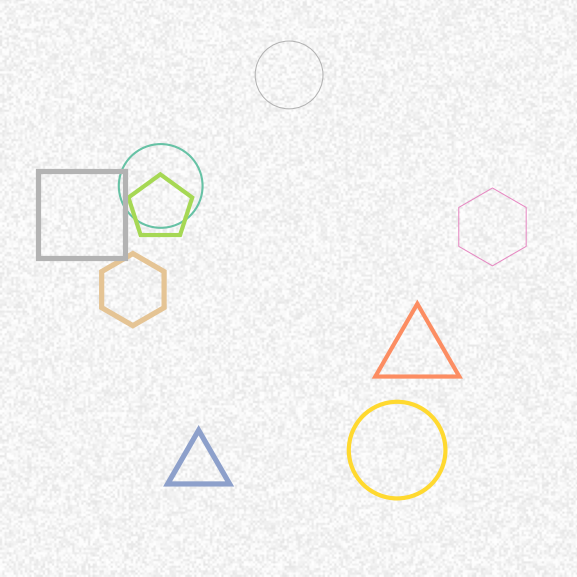[{"shape": "circle", "thickness": 1, "radius": 0.36, "center": [0.278, 0.677]}, {"shape": "triangle", "thickness": 2, "radius": 0.42, "center": [0.723, 0.389]}, {"shape": "triangle", "thickness": 2.5, "radius": 0.31, "center": [0.344, 0.192]}, {"shape": "hexagon", "thickness": 0.5, "radius": 0.34, "center": [0.853, 0.606]}, {"shape": "pentagon", "thickness": 2, "radius": 0.29, "center": [0.278, 0.639]}, {"shape": "circle", "thickness": 2, "radius": 0.42, "center": [0.688, 0.22]}, {"shape": "hexagon", "thickness": 2.5, "radius": 0.31, "center": [0.23, 0.498]}, {"shape": "square", "thickness": 2.5, "radius": 0.38, "center": [0.141, 0.628]}, {"shape": "circle", "thickness": 0.5, "radius": 0.29, "center": [0.501, 0.869]}]